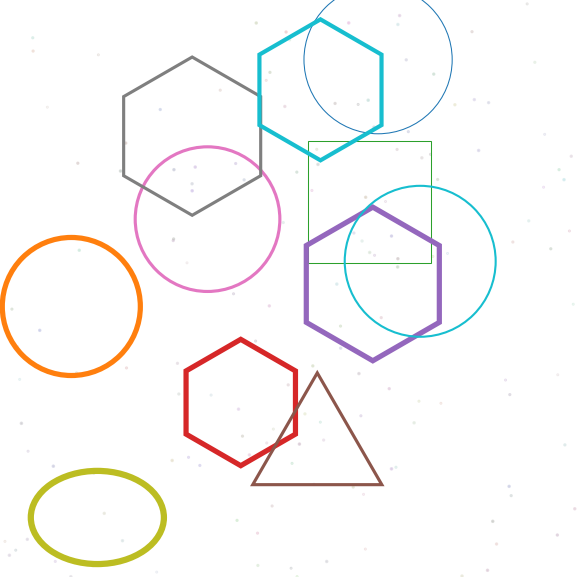[{"shape": "circle", "thickness": 0.5, "radius": 0.64, "center": [0.655, 0.896]}, {"shape": "circle", "thickness": 2.5, "radius": 0.6, "center": [0.123, 0.468]}, {"shape": "square", "thickness": 0.5, "radius": 0.53, "center": [0.64, 0.649]}, {"shape": "hexagon", "thickness": 2.5, "radius": 0.55, "center": [0.417, 0.302]}, {"shape": "hexagon", "thickness": 2.5, "radius": 0.67, "center": [0.646, 0.507]}, {"shape": "triangle", "thickness": 1.5, "radius": 0.65, "center": [0.549, 0.224]}, {"shape": "circle", "thickness": 1.5, "radius": 0.63, "center": [0.359, 0.62]}, {"shape": "hexagon", "thickness": 1.5, "radius": 0.69, "center": [0.333, 0.763]}, {"shape": "oval", "thickness": 3, "radius": 0.58, "center": [0.169, 0.103]}, {"shape": "circle", "thickness": 1, "radius": 0.65, "center": [0.728, 0.547]}, {"shape": "hexagon", "thickness": 2, "radius": 0.61, "center": [0.555, 0.844]}]